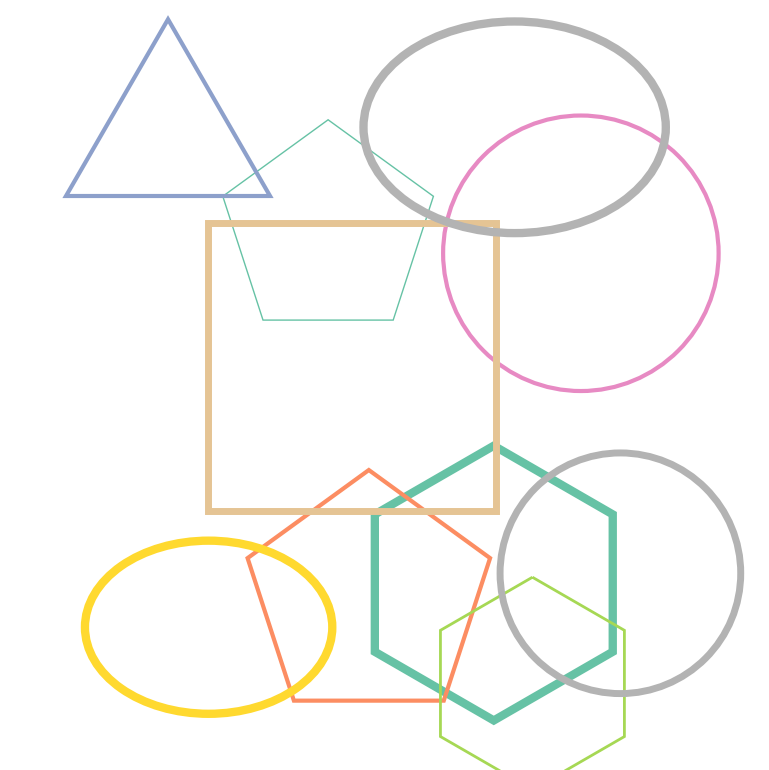[{"shape": "pentagon", "thickness": 0.5, "radius": 0.72, "center": [0.426, 0.701]}, {"shape": "hexagon", "thickness": 3, "radius": 0.89, "center": [0.641, 0.243]}, {"shape": "pentagon", "thickness": 1.5, "radius": 0.83, "center": [0.479, 0.224]}, {"shape": "triangle", "thickness": 1.5, "radius": 0.76, "center": [0.218, 0.822]}, {"shape": "circle", "thickness": 1.5, "radius": 0.89, "center": [0.754, 0.671]}, {"shape": "hexagon", "thickness": 1, "radius": 0.69, "center": [0.691, 0.112]}, {"shape": "oval", "thickness": 3, "radius": 0.8, "center": [0.271, 0.185]}, {"shape": "square", "thickness": 2.5, "radius": 0.94, "center": [0.457, 0.523]}, {"shape": "oval", "thickness": 3, "radius": 0.98, "center": [0.668, 0.835]}, {"shape": "circle", "thickness": 2.5, "radius": 0.78, "center": [0.806, 0.256]}]